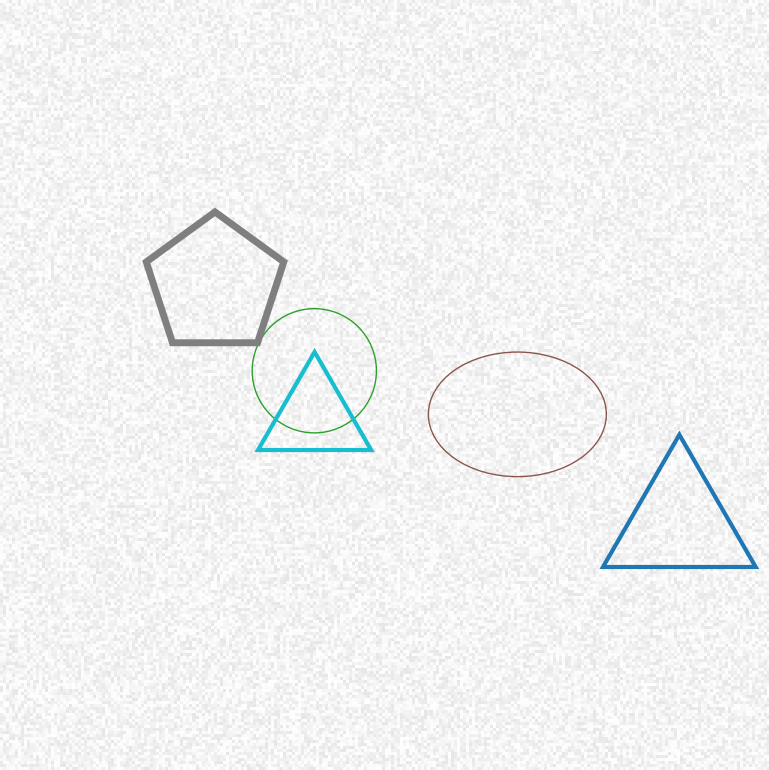[{"shape": "triangle", "thickness": 1.5, "radius": 0.57, "center": [0.882, 0.321]}, {"shape": "circle", "thickness": 0.5, "radius": 0.4, "center": [0.408, 0.518]}, {"shape": "oval", "thickness": 0.5, "radius": 0.58, "center": [0.672, 0.462]}, {"shape": "pentagon", "thickness": 2.5, "radius": 0.47, "center": [0.279, 0.631]}, {"shape": "triangle", "thickness": 1.5, "radius": 0.42, "center": [0.409, 0.458]}]